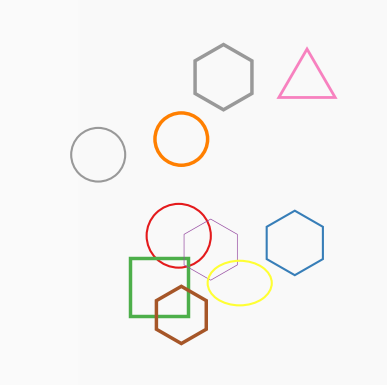[{"shape": "circle", "thickness": 1.5, "radius": 0.41, "center": [0.461, 0.388]}, {"shape": "hexagon", "thickness": 1.5, "radius": 0.42, "center": [0.761, 0.369]}, {"shape": "square", "thickness": 2.5, "radius": 0.38, "center": [0.41, 0.255]}, {"shape": "hexagon", "thickness": 0.5, "radius": 0.4, "center": [0.544, 0.352]}, {"shape": "circle", "thickness": 2.5, "radius": 0.34, "center": [0.468, 0.639]}, {"shape": "oval", "thickness": 1.5, "radius": 0.41, "center": [0.619, 0.265]}, {"shape": "hexagon", "thickness": 2.5, "radius": 0.37, "center": [0.468, 0.182]}, {"shape": "triangle", "thickness": 2, "radius": 0.42, "center": [0.792, 0.789]}, {"shape": "circle", "thickness": 1.5, "radius": 0.35, "center": [0.253, 0.598]}, {"shape": "hexagon", "thickness": 2.5, "radius": 0.42, "center": [0.577, 0.8]}]